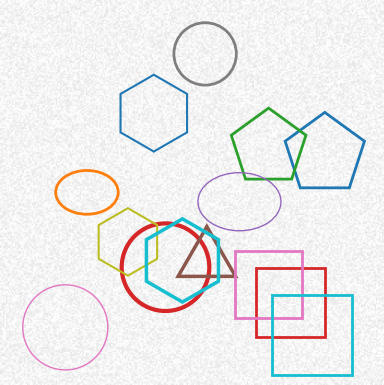[{"shape": "pentagon", "thickness": 2, "radius": 0.54, "center": [0.844, 0.6]}, {"shape": "hexagon", "thickness": 1.5, "radius": 0.5, "center": [0.399, 0.706]}, {"shape": "oval", "thickness": 2, "radius": 0.41, "center": [0.226, 0.5]}, {"shape": "pentagon", "thickness": 2, "radius": 0.51, "center": [0.698, 0.617]}, {"shape": "square", "thickness": 2, "radius": 0.44, "center": [0.755, 0.214]}, {"shape": "circle", "thickness": 3, "radius": 0.57, "center": [0.43, 0.306]}, {"shape": "oval", "thickness": 1, "radius": 0.54, "center": [0.622, 0.476]}, {"shape": "triangle", "thickness": 2.5, "radius": 0.43, "center": [0.537, 0.325]}, {"shape": "circle", "thickness": 1, "radius": 0.55, "center": [0.17, 0.15]}, {"shape": "square", "thickness": 2, "radius": 0.43, "center": [0.698, 0.261]}, {"shape": "circle", "thickness": 2, "radius": 0.41, "center": [0.533, 0.86]}, {"shape": "hexagon", "thickness": 1.5, "radius": 0.44, "center": [0.332, 0.372]}, {"shape": "square", "thickness": 2, "radius": 0.52, "center": [0.811, 0.129]}, {"shape": "hexagon", "thickness": 2.5, "radius": 0.54, "center": [0.474, 0.323]}]